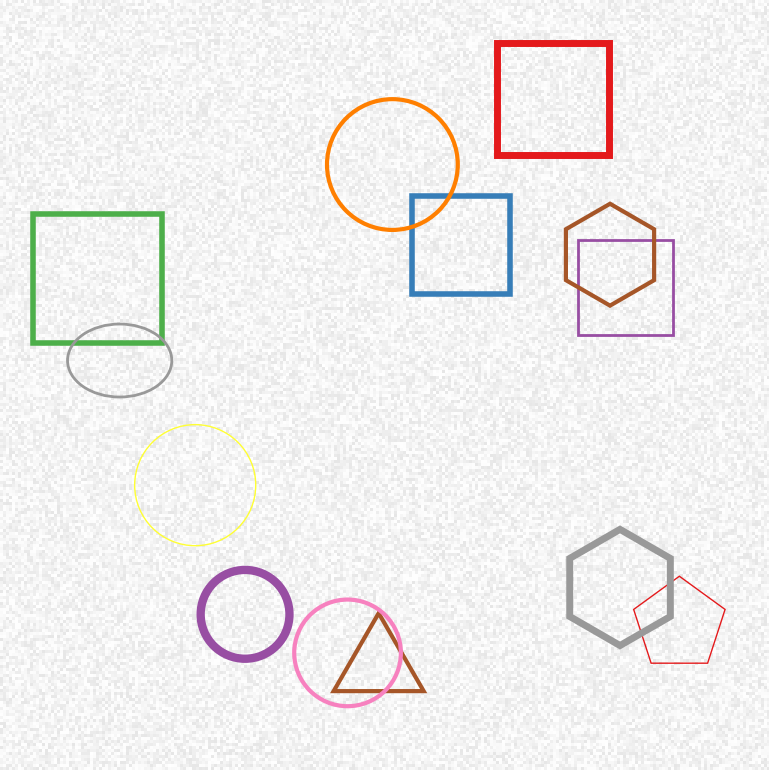[{"shape": "square", "thickness": 2.5, "radius": 0.36, "center": [0.718, 0.872]}, {"shape": "pentagon", "thickness": 0.5, "radius": 0.31, "center": [0.882, 0.189]}, {"shape": "square", "thickness": 2, "radius": 0.32, "center": [0.599, 0.682]}, {"shape": "square", "thickness": 2, "radius": 0.42, "center": [0.126, 0.638]}, {"shape": "square", "thickness": 1, "radius": 0.31, "center": [0.812, 0.626]}, {"shape": "circle", "thickness": 3, "radius": 0.29, "center": [0.318, 0.202]}, {"shape": "circle", "thickness": 1.5, "radius": 0.42, "center": [0.51, 0.786]}, {"shape": "circle", "thickness": 0.5, "radius": 0.39, "center": [0.253, 0.37]}, {"shape": "hexagon", "thickness": 1.5, "radius": 0.33, "center": [0.792, 0.669]}, {"shape": "triangle", "thickness": 1.5, "radius": 0.34, "center": [0.492, 0.136]}, {"shape": "circle", "thickness": 1.5, "radius": 0.35, "center": [0.451, 0.152]}, {"shape": "hexagon", "thickness": 2.5, "radius": 0.38, "center": [0.805, 0.237]}, {"shape": "oval", "thickness": 1, "radius": 0.34, "center": [0.155, 0.532]}]